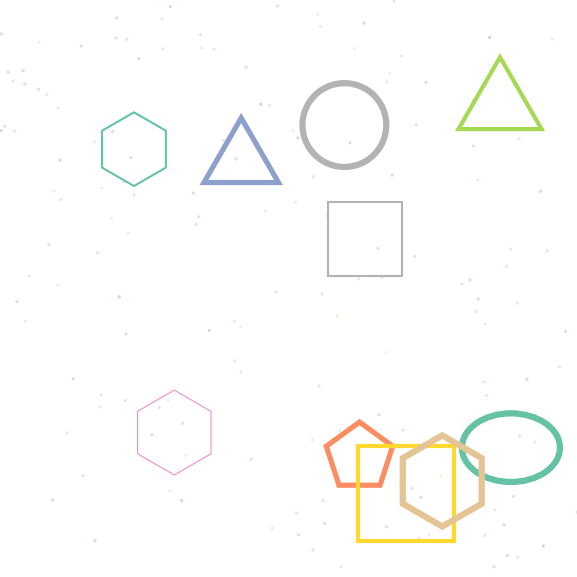[{"shape": "hexagon", "thickness": 1, "radius": 0.32, "center": [0.232, 0.741]}, {"shape": "oval", "thickness": 3, "radius": 0.42, "center": [0.885, 0.224]}, {"shape": "pentagon", "thickness": 2.5, "radius": 0.3, "center": [0.623, 0.208]}, {"shape": "triangle", "thickness": 2.5, "radius": 0.37, "center": [0.418, 0.72]}, {"shape": "hexagon", "thickness": 0.5, "radius": 0.37, "center": [0.302, 0.25]}, {"shape": "triangle", "thickness": 2, "radius": 0.42, "center": [0.866, 0.817]}, {"shape": "square", "thickness": 2, "radius": 0.41, "center": [0.703, 0.144]}, {"shape": "hexagon", "thickness": 3, "radius": 0.39, "center": [0.766, 0.166]}, {"shape": "square", "thickness": 1, "radius": 0.32, "center": [0.632, 0.585]}, {"shape": "circle", "thickness": 3, "radius": 0.36, "center": [0.596, 0.783]}]